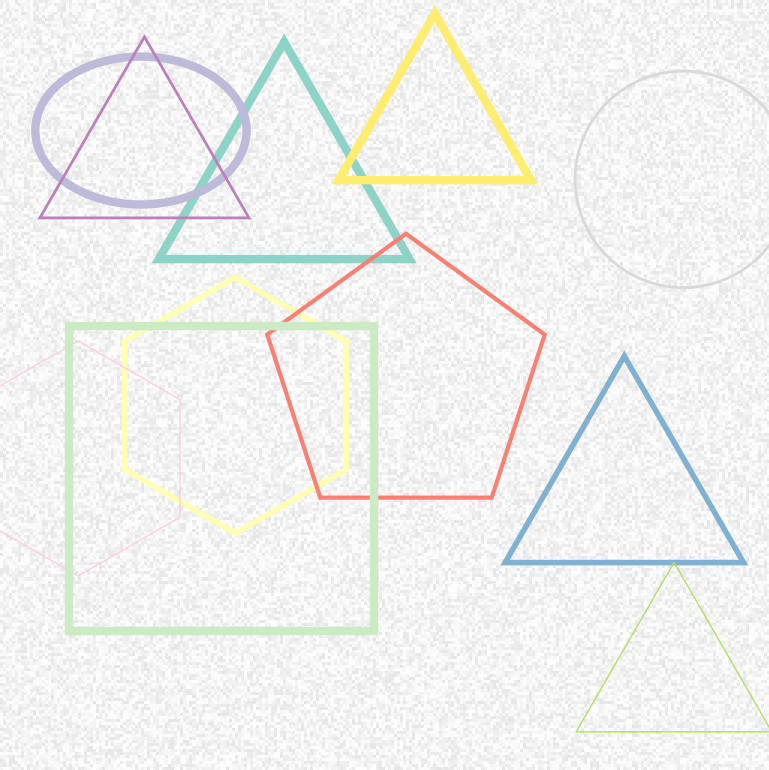[{"shape": "triangle", "thickness": 3, "radius": 0.94, "center": [0.369, 0.758]}, {"shape": "hexagon", "thickness": 2, "radius": 0.83, "center": [0.306, 0.474]}, {"shape": "oval", "thickness": 3, "radius": 0.69, "center": [0.183, 0.83]}, {"shape": "pentagon", "thickness": 1.5, "radius": 0.95, "center": [0.527, 0.507]}, {"shape": "triangle", "thickness": 2, "radius": 0.89, "center": [0.811, 0.359]}, {"shape": "triangle", "thickness": 0.5, "radius": 0.73, "center": [0.875, 0.123]}, {"shape": "hexagon", "thickness": 0.5, "radius": 0.76, "center": [0.101, 0.405]}, {"shape": "circle", "thickness": 1, "radius": 0.7, "center": [0.888, 0.767]}, {"shape": "triangle", "thickness": 1, "radius": 0.78, "center": [0.188, 0.795]}, {"shape": "square", "thickness": 3, "radius": 0.99, "center": [0.288, 0.379]}, {"shape": "triangle", "thickness": 3, "radius": 0.72, "center": [0.565, 0.838]}]